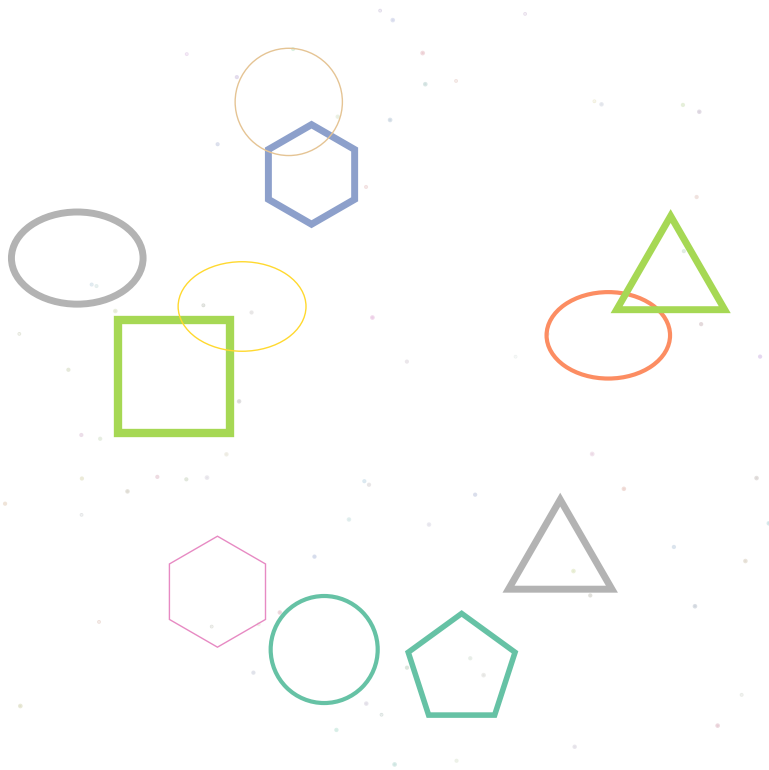[{"shape": "circle", "thickness": 1.5, "radius": 0.35, "center": [0.421, 0.156]}, {"shape": "pentagon", "thickness": 2, "radius": 0.36, "center": [0.6, 0.13]}, {"shape": "oval", "thickness": 1.5, "radius": 0.4, "center": [0.79, 0.565]}, {"shape": "hexagon", "thickness": 2.5, "radius": 0.32, "center": [0.405, 0.773]}, {"shape": "hexagon", "thickness": 0.5, "radius": 0.36, "center": [0.282, 0.232]}, {"shape": "triangle", "thickness": 2.5, "radius": 0.41, "center": [0.871, 0.638]}, {"shape": "square", "thickness": 3, "radius": 0.36, "center": [0.226, 0.511]}, {"shape": "oval", "thickness": 0.5, "radius": 0.42, "center": [0.314, 0.602]}, {"shape": "circle", "thickness": 0.5, "radius": 0.35, "center": [0.375, 0.868]}, {"shape": "triangle", "thickness": 2.5, "radius": 0.39, "center": [0.728, 0.274]}, {"shape": "oval", "thickness": 2.5, "radius": 0.43, "center": [0.1, 0.665]}]